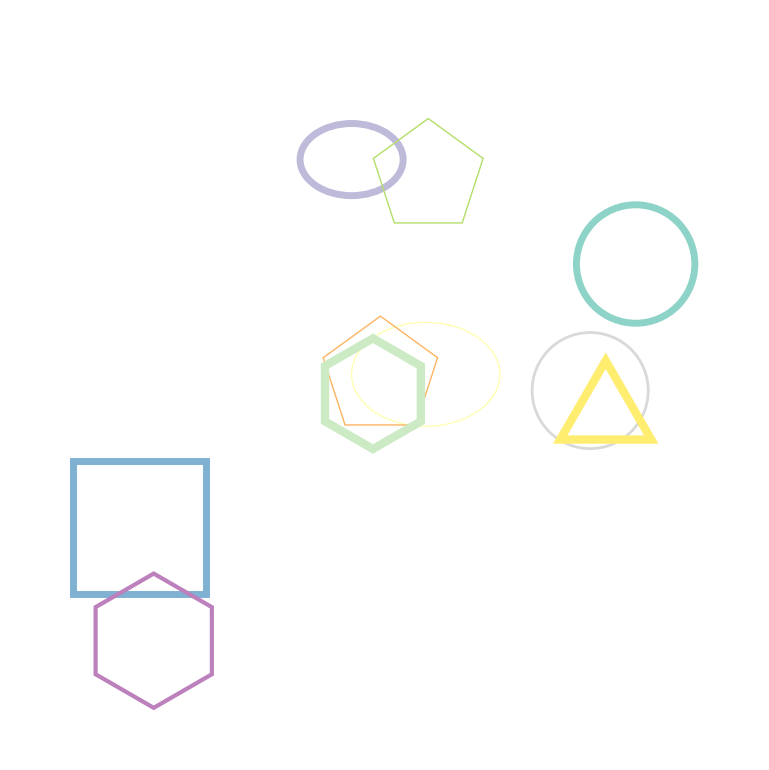[{"shape": "circle", "thickness": 2.5, "radius": 0.38, "center": [0.826, 0.657]}, {"shape": "oval", "thickness": 0.5, "radius": 0.48, "center": [0.553, 0.514]}, {"shape": "oval", "thickness": 2.5, "radius": 0.33, "center": [0.457, 0.793]}, {"shape": "square", "thickness": 2.5, "radius": 0.43, "center": [0.181, 0.315]}, {"shape": "pentagon", "thickness": 0.5, "radius": 0.39, "center": [0.494, 0.511]}, {"shape": "pentagon", "thickness": 0.5, "radius": 0.37, "center": [0.556, 0.771]}, {"shape": "circle", "thickness": 1, "radius": 0.38, "center": [0.766, 0.493]}, {"shape": "hexagon", "thickness": 1.5, "radius": 0.44, "center": [0.2, 0.168]}, {"shape": "hexagon", "thickness": 3, "radius": 0.36, "center": [0.484, 0.489]}, {"shape": "triangle", "thickness": 3, "radius": 0.34, "center": [0.787, 0.463]}]